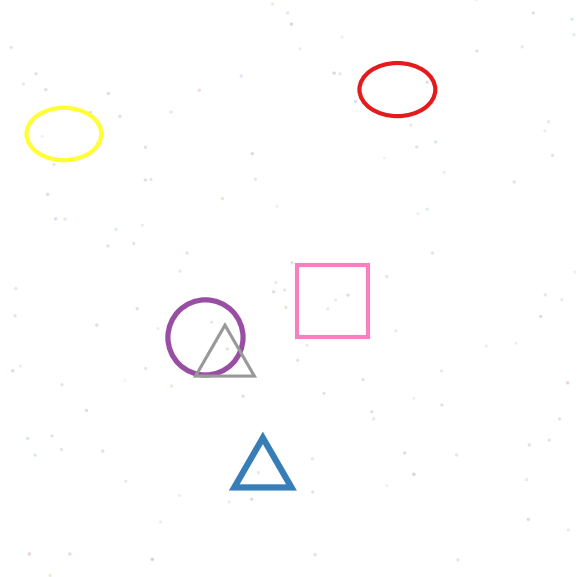[{"shape": "oval", "thickness": 2, "radius": 0.33, "center": [0.688, 0.844]}, {"shape": "triangle", "thickness": 3, "radius": 0.29, "center": [0.455, 0.184]}, {"shape": "circle", "thickness": 2.5, "radius": 0.33, "center": [0.356, 0.415]}, {"shape": "oval", "thickness": 2, "radius": 0.32, "center": [0.111, 0.767]}, {"shape": "square", "thickness": 2, "radius": 0.31, "center": [0.576, 0.478]}, {"shape": "triangle", "thickness": 1.5, "radius": 0.29, "center": [0.39, 0.377]}]